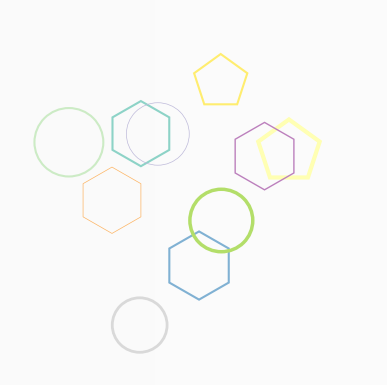[{"shape": "hexagon", "thickness": 1.5, "radius": 0.42, "center": [0.364, 0.653]}, {"shape": "pentagon", "thickness": 3, "radius": 0.42, "center": [0.746, 0.606]}, {"shape": "circle", "thickness": 0.5, "radius": 0.41, "center": [0.407, 0.652]}, {"shape": "hexagon", "thickness": 1.5, "radius": 0.44, "center": [0.514, 0.31]}, {"shape": "hexagon", "thickness": 0.5, "radius": 0.43, "center": [0.289, 0.48]}, {"shape": "circle", "thickness": 2.5, "radius": 0.41, "center": [0.571, 0.427]}, {"shape": "circle", "thickness": 2, "radius": 0.35, "center": [0.36, 0.156]}, {"shape": "hexagon", "thickness": 1, "radius": 0.44, "center": [0.683, 0.595]}, {"shape": "circle", "thickness": 1.5, "radius": 0.44, "center": [0.178, 0.63]}, {"shape": "pentagon", "thickness": 1.5, "radius": 0.36, "center": [0.57, 0.787]}]